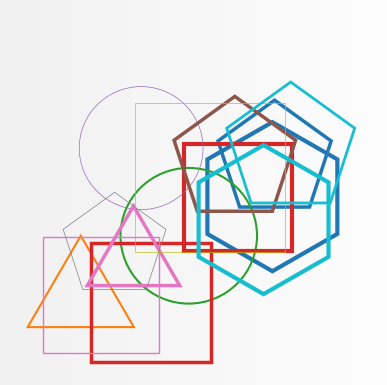[{"shape": "pentagon", "thickness": 2.5, "radius": 0.77, "center": [0.709, 0.586]}, {"shape": "hexagon", "thickness": 3, "radius": 0.97, "center": [0.703, 0.489]}, {"shape": "triangle", "thickness": 1.5, "radius": 0.79, "center": [0.208, 0.229]}, {"shape": "circle", "thickness": 1.5, "radius": 0.88, "center": [0.487, 0.388]}, {"shape": "square", "thickness": 3, "radius": 0.7, "center": [0.615, 0.487]}, {"shape": "square", "thickness": 2.5, "radius": 0.78, "center": [0.389, 0.215]}, {"shape": "circle", "thickness": 0.5, "radius": 0.8, "center": [0.364, 0.615]}, {"shape": "pentagon", "thickness": 2.5, "radius": 0.82, "center": [0.606, 0.585]}, {"shape": "square", "thickness": 1, "radius": 0.75, "center": [0.262, 0.234]}, {"shape": "triangle", "thickness": 2.5, "radius": 0.69, "center": [0.344, 0.327]}, {"shape": "pentagon", "thickness": 0.5, "radius": 0.7, "center": [0.296, 0.361]}, {"shape": "square", "thickness": 0.5, "radius": 0.97, "center": [0.542, 0.538]}, {"shape": "hexagon", "thickness": 3, "radius": 0.97, "center": [0.68, 0.43]}, {"shape": "pentagon", "thickness": 2, "radius": 0.87, "center": [0.75, 0.613]}]